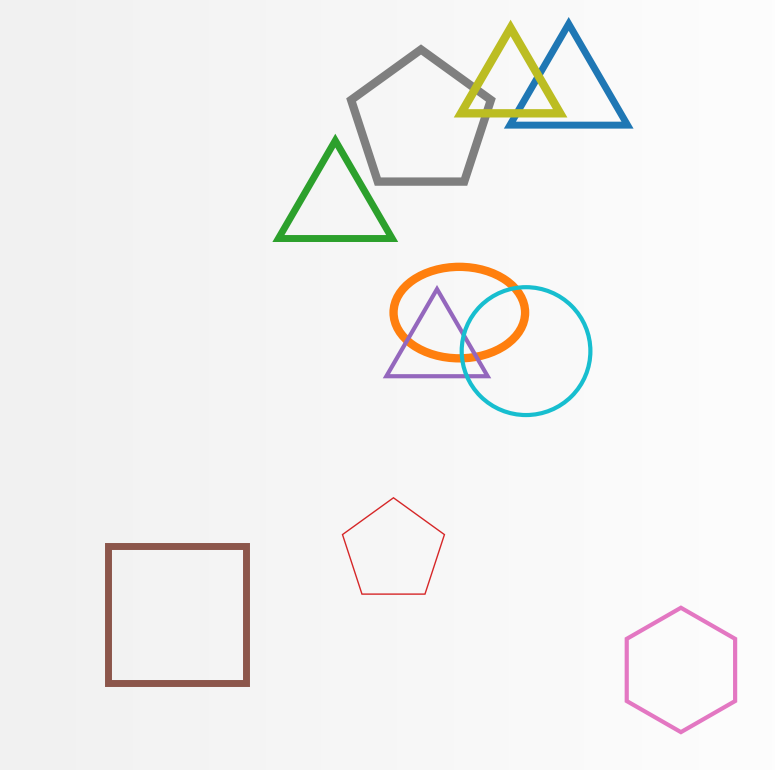[{"shape": "triangle", "thickness": 2.5, "radius": 0.44, "center": [0.734, 0.881]}, {"shape": "oval", "thickness": 3, "radius": 0.42, "center": [0.593, 0.594]}, {"shape": "triangle", "thickness": 2.5, "radius": 0.42, "center": [0.433, 0.733]}, {"shape": "pentagon", "thickness": 0.5, "radius": 0.35, "center": [0.508, 0.284]}, {"shape": "triangle", "thickness": 1.5, "radius": 0.38, "center": [0.564, 0.549]}, {"shape": "square", "thickness": 2.5, "radius": 0.44, "center": [0.229, 0.202]}, {"shape": "hexagon", "thickness": 1.5, "radius": 0.4, "center": [0.879, 0.13]}, {"shape": "pentagon", "thickness": 3, "radius": 0.47, "center": [0.543, 0.841]}, {"shape": "triangle", "thickness": 3, "radius": 0.37, "center": [0.659, 0.89]}, {"shape": "circle", "thickness": 1.5, "radius": 0.42, "center": [0.679, 0.544]}]